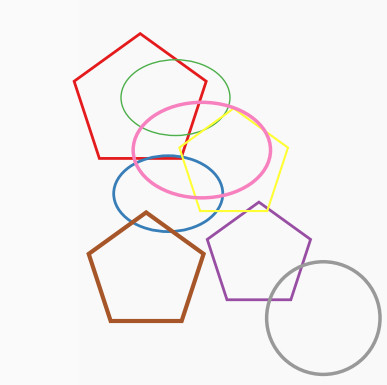[{"shape": "pentagon", "thickness": 2, "radius": 0.9, "center": [0.362, 0.733]}, {"shape": "oval", "thickness": 2, "radius": 0.7, "center": [0.434, 0.497]}, {"shape": "oval", "thickness": 1, "radius": 0.7, "center": [0.453, 0.746]}, {"shape": "pentagon", "thickness": 2, "radius": 0.7, "center": [0.668, 0.335]}, {"shape": "pentagon", "thickness": 1.5, "radius": 0.74, "center": [0.603, 0.571]}, {"shape": "pentagon", "thickness": 3, "radius": 0.78, "center": [0.377, 0.292]}, {"shape": "oval", "thickness": 2.5, "radius": 0.89, "center": [0.521, 0.61]}, {"shape": "circle", "thickness": 2.5, "radius": 0.73, "center": [0.834, 0.174]}]